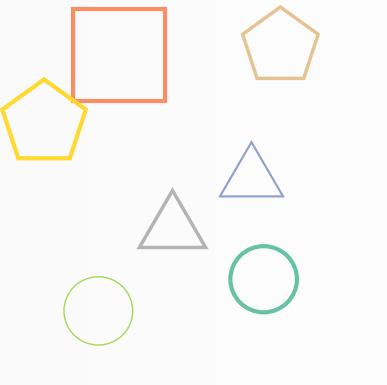[{"shape": "circle", "thickness": 3, "radius": 0.43, "center": [0.68, 0.275]}, {"shape": "square", "thickness": 3, "radius": 0.59, "center": [0.307, 0.857]}, {"shape": "triangle", "thickness": 1.5, "radius": 0.47, "center": [0.649, 0.537]}, {"shape": "circle", "thickness": 1, "radius": 0.44, "center": [0.254, 0.192]}, {"shape": "pentagon", "thickness": 3, "radius": 0.57, "center": [0.114, 0.68]}, {"shape": "pentagon", "thickness": 2.5, "radius": 0.51, "center": [0.724, 0.879]}, {"shape": "triangle", "thickness": 2.5, "radius": 0.49, "center": [0.445, 0.407]}]